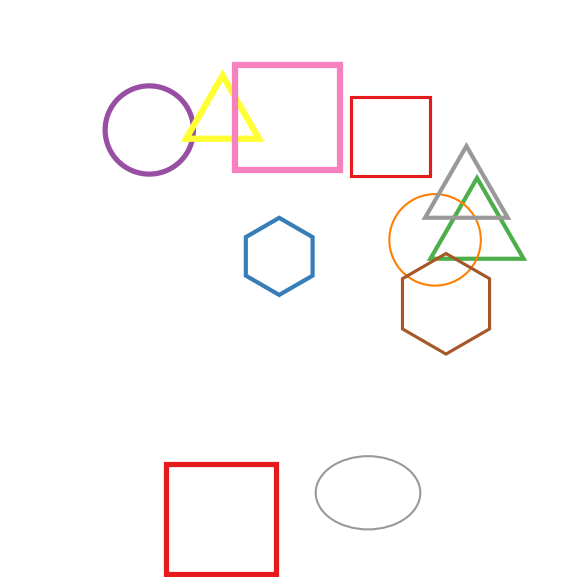[{"shape": "square", "thickness": 2.5, "radius": 0.47, "center": [0.382, 0.1]}, {"shape": "square", "thickness": 1.5, "radius": 0.34, "center": [0.677, 0.763]}, {"shape": "hexagon", "thickness": 2, "radius": 0.33, "center": [0.483, 0.555]}, {"shape": "triangle", "thickness": 2, "radius": 0.47, "center": [0.826, 0.598]}, {"shape": "circle", "thickness": 2.5, "radius": 0.38, "center": [0.258, 0.774]}, {"shape": "circle", "thickness": 1, "radius": 0.4, "center": [0.753, 0.584]}, {"shape": "triangle", "thickness": 3, "radius": 0.36, "center": [0.385, 0.795]}, {"shape": "hexagon", "thickness": 1.5, "radius": 0.44, "center": [0.772, 0.473]}, {"shape": "square", "thickness": 3, "radius": 0.45, "center": [0.498, 0.795]}, {"shape": "oval", "thickness": 1, "radius": 0.45, "center": [0.637, 0.146]}, {"shape": "triangle", "thickness": 2, "radius": 0.41, "center": [0.808, 0.663]}]